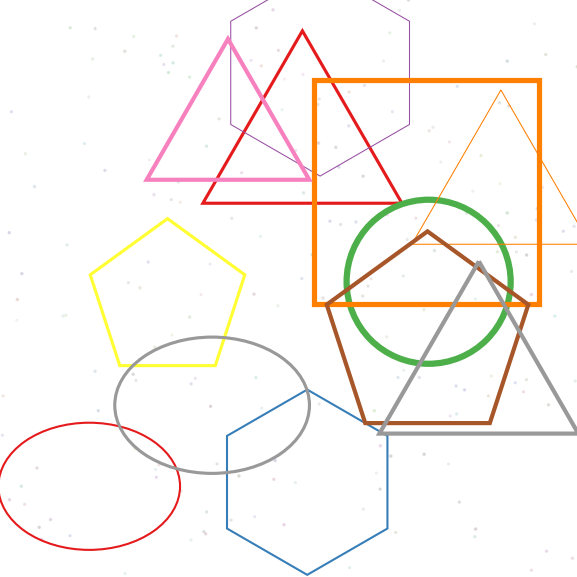[{"shape": "oval", "thickness": 1, "radius": 0.79, "center": [0.155, 0.157]}, {"shape": "triangle", "thickness": 1.5, "radius": 0.99, "center": [0.524, 0.747]}, {"shape": "hexagon", "thickness": 1, "radius": 0.8, "center": [0.532, 0.164]}, {"shape": "circle", "thickness": 3, "radius": 0.71, "center": [0.742, 0.511]}, {"shape": "hexagon", "thickness": 0.5, "radius": 0.89, "center": [0.554, 0.873]}, {"shape": "triangle", "thickness": 0.5, "radius": 0.89, "center": [0.867, 0.665]}, {"shape": "square", "thickness": 2.5, "radius": 0.97, "center": [0.738, 0.667]}, {"shape": "pentagon", "thickness": 1.5, "radius": 0.7, "center": [0.29, 0.48]}, {"shape": "pentagon", "thickness": 2, "radius": 0.92, "center": [0.74, 0.415]}, {"shape": "triangle", "thickness": 2, "radius": 0.81, "center": [0.395, 0.769]}, {"shape": "oval", "thickness": 1.5, "radius": 0.84, "center": [0.367, 0.297]}, {"shape": "triangle", "thickness": 2, "radius": 0.99, "center": [0.829, 0.348]}]